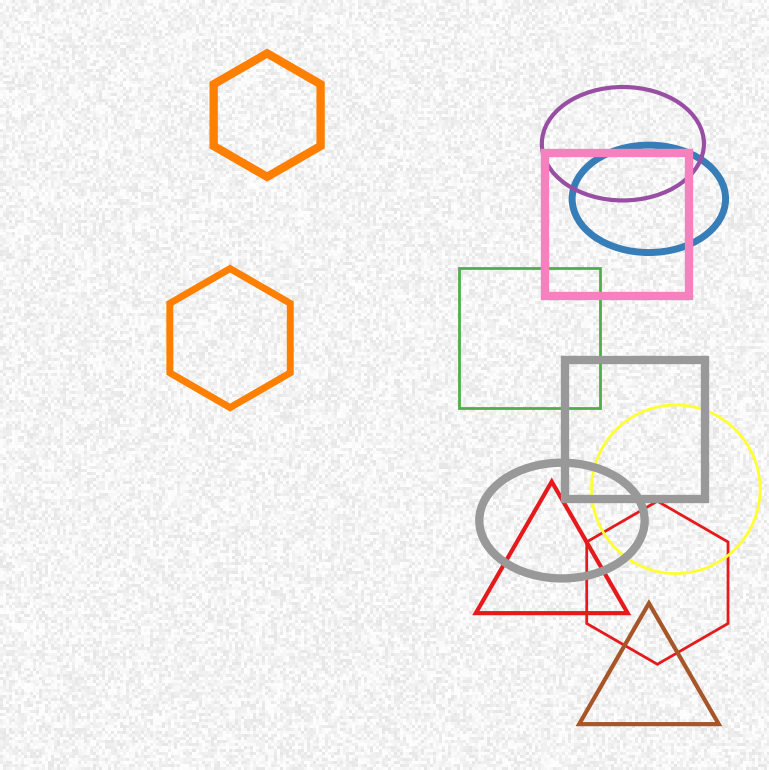[{"shape": "triangle", "thickness": 1.5, "radius": 0.57, "center": [0.717, 0.261]}, {"shape": "hexagon", "thickness": 1, "radius": 0.53, "center": [0.854, 0.243]}, {"shape": "oval", "thickness": 2.5, "radius": 0.5, "center": [0.843, 0.742]}, {"shape": "square", "thickness": 1, "radius": 0.46, "center": [0.688, 0.561]}, {"shape": "oval", "thickness": 1.5, "radius": 0.53, "center": [0.809, 0.813]}, {"shape": "hexagon", "thickness": 3, "radius": 0.4, "center": [0.347, 0.85]}, {"shape": "hexagon", "thickness": 2.5, "radius": 0.45, "center": [0.299, 0.561]}, {"shape": "circle", "thickness": 1, "radius": 0.55, "center": [0.878, 0.365]}, {"shape": "triangle", "thickness": 1.5, "radius": 0.52, "center": [0.843, 0.112]}, {"shape": "square", "thickness": 3, "radius": 0.47, "center": [0.802, 0.708]}, {"shape": "oval", "thickness": 3, "radius": 0.54, "center": [0.73, 0.324]}, {"shape": "square", "thickness": 3, "radius": 0.45, "center": [0.825, 0.442]}]